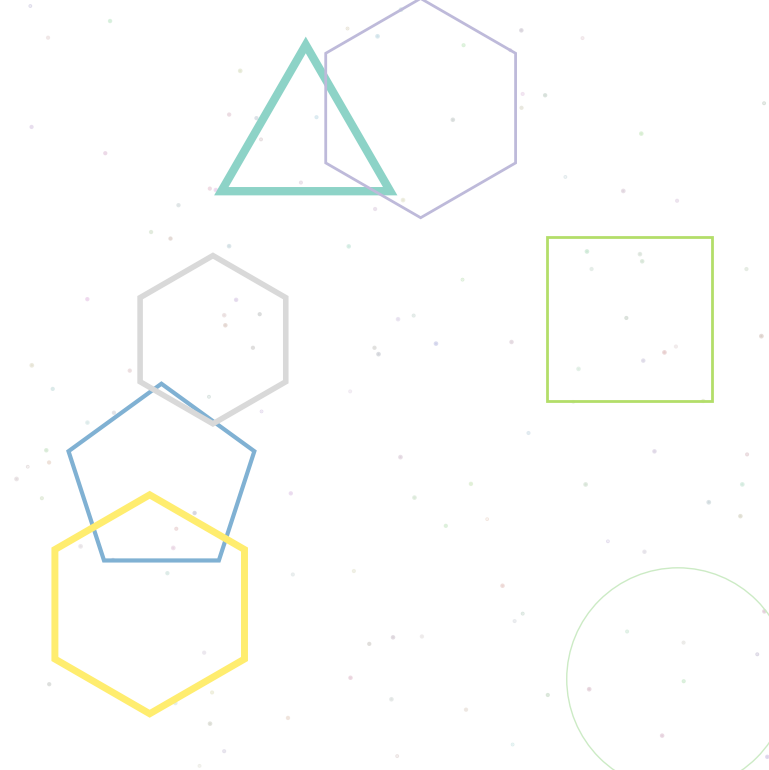[{"shape": "triangle", "thickness": 3, "radius": 0.63, "center": [0.397, 0.815]}, {"shape": "hexagon", "thickness": 1, "radius": 0.71, "center": [0.546, 0.86]}, {"shape": "pentagon", "thickness": 1.5, "radius": 0.63, "center": [0.21, 0.375]}, {"shape": "square", "thickness": 1, "radius": 0.53, "center": [0.817, 0.586]}, {"shape": "hexagon", "thickness": 2, "radius": 0.55, "center": [0.277, 0.559]}, {"shape": "circle", "thickness": 0.5, "radius": 0.72, "center": [0.88, 0.118]}, {"shape": "hexagon", "thickness": 2.5, "radius": 0.71, "center": [0.194, 0.215]}]